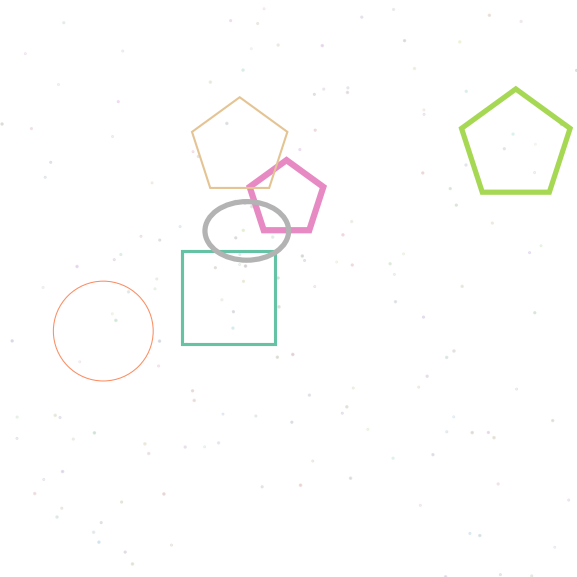[{"shape": "square", "thickness": 1.5, "radius": 0.4, "center": [0.396, 0.484]}, {"shape": "circle", "thickness": 0.5, "radius": 0.43, "center": [0.179, 0.426]}, {"shape": "pentagon", "thickness": 3, "radius": 0.34, "center": [0.496, 0.655]}, {"shape": "pentagon", "thickness": 2.5, "radius": 0.49, "center": [0.893, 0.746]}, {"shape": "pentagon", "thickness": 1, "radius": 0.43, "center": [0.415, 0.744]}, {"shape": "oval", "thickness": 2.5, "radius": 0.36, "center": [0.427, 0.599]}]